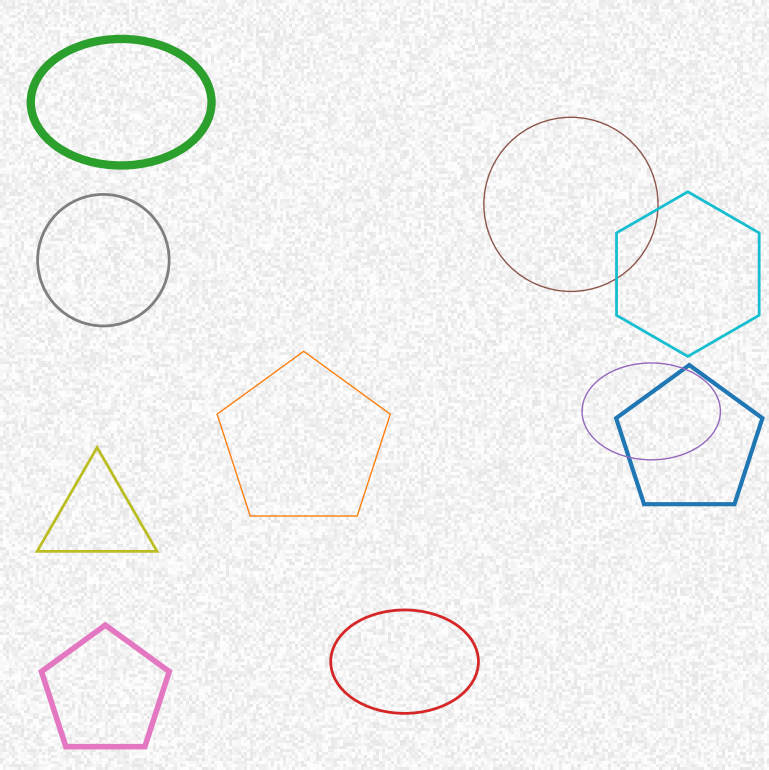[{"shape": "pentagon", "thickness": 1.5, "radius": 0.5, "center": [0.895, 0.426]}, {"shape": "pentagon", "thickness": 0.5, "radius": 0.59, "center": [0.394, 0.426]}, {"shape": "oval", "thickness": 3, "radius": 0.59, "center": [0.157, 0.867]}, {"shape": "oval", "thickness": 1, "radius": 0.48, "center": [0.525, 0.141]}, {"shape": "oval", "thickness": 0.5, "radius": 0.45, "center": [0.846, 0.466]}, {"shape": "circle", "thickness": 0.5, "radius": 0.57, "center": [0.741, 0.735]}, {"shape": "pentagon", "thickness": 2, "radius": 0.44, "center": [0.137, 0.101]}, {"shape": "circle", "thickness": 1, "radius": 0.43, "center": [0.134, 0.662]}, {"shape": "triangle", "thickness": 1, "radius": 0.45, "center": [0.126, 0.329]}, {"shape": "hexagon", "thickness": 1, "radius": 0.53, "center": [0.893, 0.644]}]